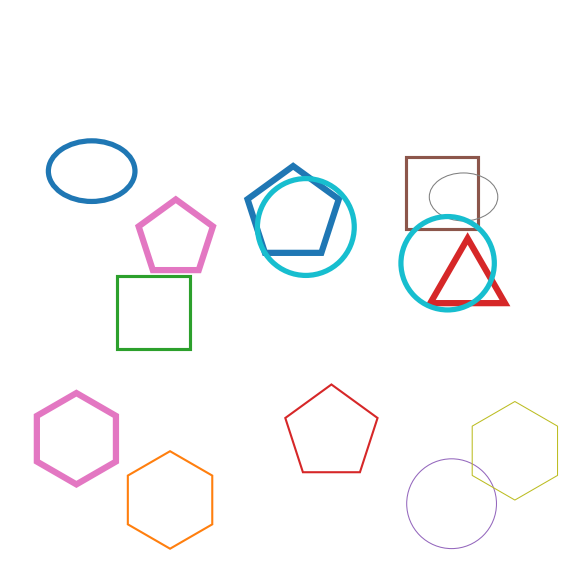[{"shape": "oval", "thickness": 2.5, "radius": 0.37, "center": [0.159, 0.703]}, {"shape": "pentagon", "thickness": 3, "radius": 0.42, "center": [0.508, 0.629]}, {"shape": "hexagon", "thickness": 1, "radius": 0.42, "center": [0.294, 0.133]}, {"shape": "square", "thickness": 1.5, "radius": 0.32, "center": [0.266, 0.458]}, {"shape": "pentagon", "thickness": 1, "radius": 0.42, "center": [0.574, 0.249]}, {"shape": "triangle", "thickness": 3, "radius": 0.37, "center": [0.81, 0.512]}, {"shape": "circle", "thickness": 0.5, "radius": 0.39, "center": [0.782, 0.127]}, {"shape": "square", "thickness": 1.5, "radius": 0.31, "center": [0.766, 0.665]}, {"shape": "pentagon", "thickness": 3, "radius": 0.34, "center": [0.304, 0.586]}, {"shape": "hexagon", "thickness": 3, "radius": 0.4, "center": [0.132, 0.239]}, {"shape": "oval", "thickness": 0.5, "radius": 0.3, "center": [0.803, 0.658]}, {"shape": "hexagon", "thickness": 0.5, "radius": 0.43, "center": [0.892, 0.219]}, {"shape": "circle", "thickness": 2.5, "radius": 0.4, "center": [0.775, 0.543]}, {"shape": "circle", "thickness": 2.5, "radius": 0.42, "center": [0.53, 0.606]}]